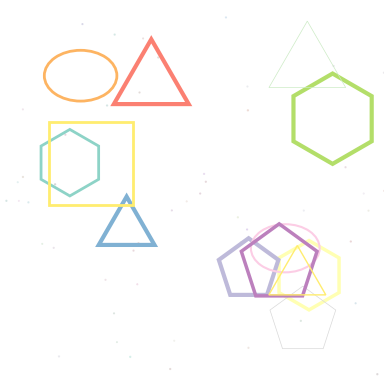[{"shape": "hexagon", "thickness": 2, "radius": 0.43, "center": [0.181, 0.577]}, {"shape": "hexagon", "thickness": 2.5, "radius": 0.45, "center": [0.803, 0.285]}, {"shape": "pentagon", "thickness": 3, "radius": 0.41, "center": [0.646, 0.3]}, {"shape": "triangle", "thickness": 3, "radius": 0.56, "center": [0.393, 0.786]}, {"shape": "triangle", "thickness": 3, "radius": 0.42, "center": [0.329, 0.406]}, {"shape": "oval", "thickness": 2, "radius": 0.47, "center": [0.209, 0.803]}, {"shape": "hexagon", "thickness": 3, "radius": 0.59, "center": [0.864, 0.692]}, {"shape": "oval", "thickness": 1.5, "radius": 0.45, "center": [0.741, 0.355]}, {"shape": "pentagon", "thickness": 0.5, "radius": 0.45, "center": [0.787, 0.167]}, {"shape": "pentagon", "thickness": 2.5, "radius": 0.52, "center": [0.725, 0.315]}, {"shape": "triangle", "thickness": 0.5, "radius": 0.58, "center": [0.798, 0.83]}, {"shape": "triangle", "thickness": 1, "radius": 0.43, "center": [0.772, 0.277]}, {"shape": "square", "thickness": 2, "radius": 0.54, "center": [0.237, 0.576]}]